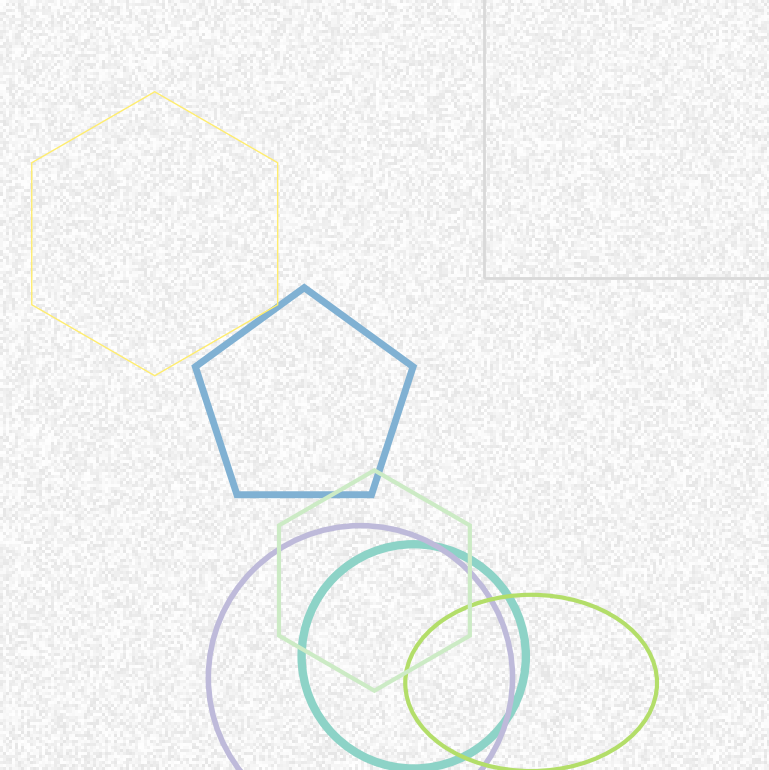[{"shape": "circle", "thickness": 3, "radius": 0.73, "center": [0.537, 0.148]}, {"shape": "circle", "thickness": 2, "radius": 0.99, "center": [0.468, 0.12]}, {"shape": "pentagon", "thickness": 2.5, "radius": 0.74, "center": [0.395, 0.478]}, {"shape": "oval", "thickness": 1.5, "radius": 0.82, "center": [0.69, 0.113]}, {"shape": "square", "thickness": 1, "radius": 0.97, "center": [0.822, 0.833]}, {"shape": "hexagon", "thickness": 1.5, "radius": 0.72, "center": [0.486, 0.246]}, {"shape": "hexagon", "thickness": 0.5, "radius": 0.92, "center": [0.201, 0.696]}]